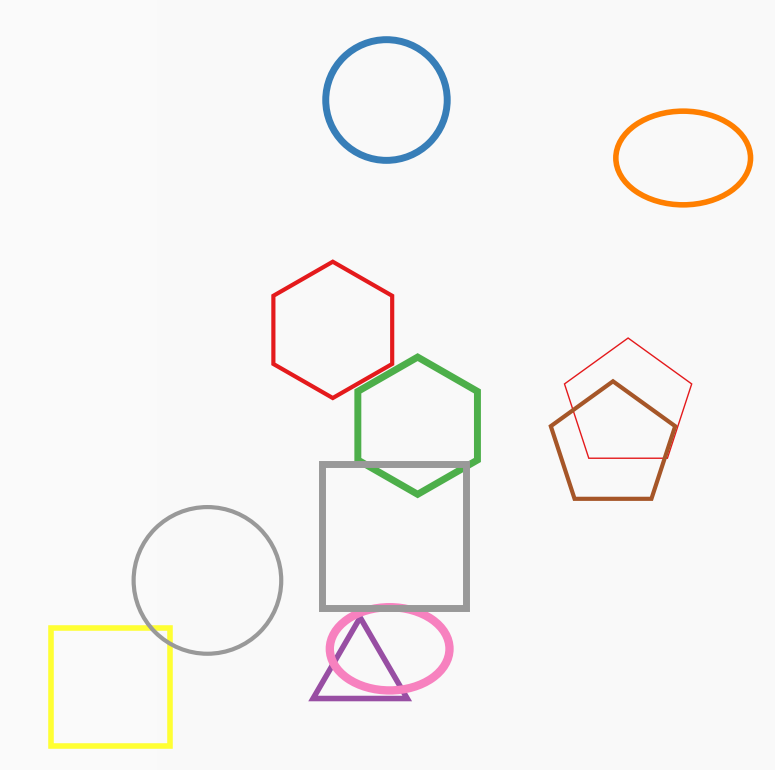[{"shape": "hexagon", "thickness": 1.5, "radius": 0.44, "center": [0.429, 0.572]}, {"shape": "pentagon", "thickness": 0.5, "radius": 0.43, "center": [0.81, 0.475]}, {"shape": "circle", "thickness": 2.5, "radius": 0.39, "center": [0.499, 0.87]}, {"shape": "hexagon", "thickness": 2.5, "radius": 0.45, "center": [0.539, 0.447]}, {"shape": "triangle", "thickness": 2, "radius": 0.35, "center": [0.465, 0.128]}, {"shape": "oval", "thickness": 2, "radius": 0.43, "center": [0.882, 0.795]}, {"shape": "square", "thickness": 2, "radius": 0.38, "center": [0.143, 0.108]}, {"shape": "pentagon", "thickness": 1.5, "radius": 0.42, "center": [0.791, 0.42]}, {"shape": "oval", "thickness": 3, "radius": 0.39, "center": [0.503, 0.157]}, {"shape": "circle", "thickness": 1.5, "radius": 0.48, "center": [0.268, 0.246]}, {"shape": "square", "thickness": 2.5, "radius": 0.47, "center": [0.508, 0.303]}]